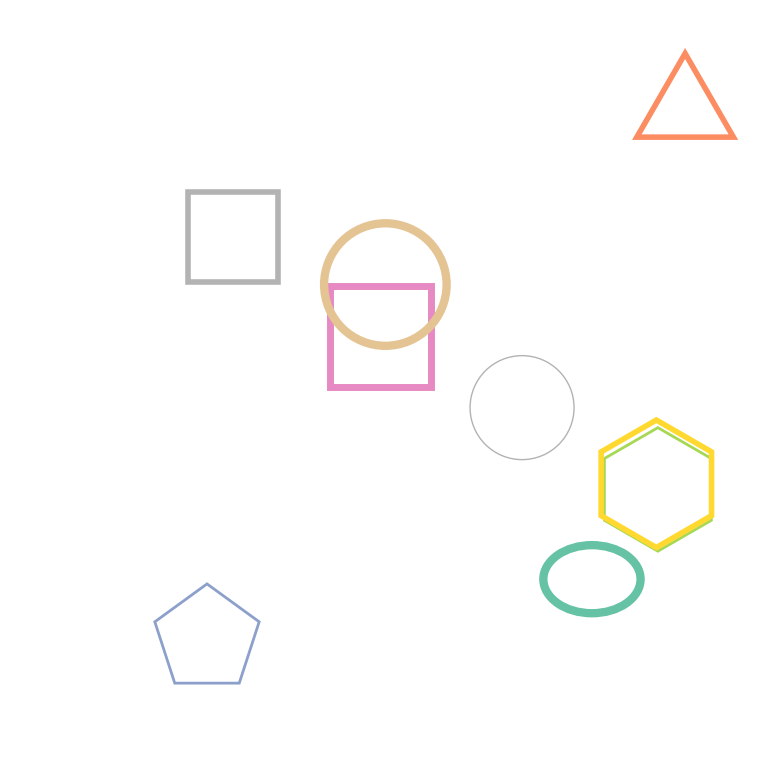[{"shape": "oval", "thickness": 3, "radius": 0.32, "center": [0.769, 0.248]}, {"shape": "triangle", "thickness": 2, "radius": 0.36, "center": [0.89, 0.858]}, {"shape": "pentagon", "thickness": 1, "radius": 0.36, "center": [0.269, 0.17]}, {"shape": "square", "thickness": 2.5, "radius": 0.33, "center": [0.494, 0.563]}, {"shape": "hexagon", "thickness": 1, "radius": 0.4, "center": [0.854, 0.364]}, {"shape": "hexagon", "thickness": 2, "radius": 0.41, "center": [0.852, 0.372]}, {"shape": "circle", "thickness": 3, "radius": 0.4, "center": [0.5, 0.63]}, {"shape": "square", "thickness": 2, "radius": 0.29, "center": [0.303, 0.692]}, {"shape": "circle", "thickness": 0.5, "radius": 0.34, "center": [0.678, 0.471]}]